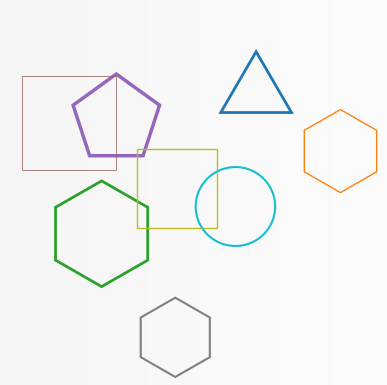[{"shape": "triangle", "thickness": 2, "radius": 0.53, "center": [0.661, 0.76]}, {"shape": "hexagon", "thickness": 1, "radius": 0.54, "center": [0.879, 0.608]}, {"shape": "hexagon", "thickness": 2, "radius": 0.69, "center": [0.262, 0.393]}, {"shape": "pentagon", "thickness": 2.5, "radius": 0.59, "center": [0.3, 0.69]}, {"shape": "square", "thickness": 0.5, "radius": 0.61, "center": [0.178, 0.681]}, {"shape": "hexagon", "thickness": 1.5, "radius": 0.51, "center": [0.452, 0.124]}, {"shape": "square", "thickness": 1, "radius": 0.52, "center": [0.457, 0.51]}, {"shape": "circle", "thickness": 1.5, "radius": 0.51, "center": [0.608, 0.464]}]